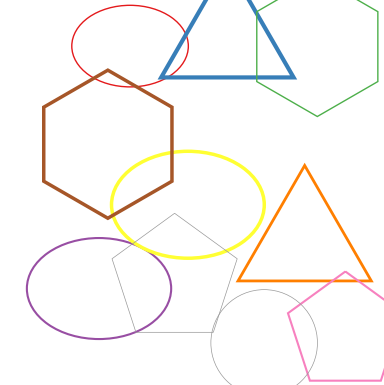[{"shape": "oval", "thickness": 1, "radius": 0.76, "center": [0.338, 0.88]}, {"shape": "triangle", "thickness": 3, "radius": 0.99, "center": [0.591, 0.898]}, {"shape": "hexagon", "thickness": 1, "radius": 0.91, "center": [0.824, 0.879]}, {"shape": "oval", "thickness": 1.5, "radius": 0.94, "center": [0.257, 0.251]}, {"shape": "triangle", "thickness": 2, "radius": 1.0, "center": [0.791, 0.37]}, {"shape": "oval", "thickness": 2.5, "radius": 0.99, "center": [0.488, 0.468]}, {"shape": "hexagon", "thickness": 2.5, "radius": 0.96, "center": [0.28, 0.625]}, {"shape": "pentagon", "thickness": 1.5, "radius": 0.78, "center": [0.897, 0.138]}, {"shape": "circle", "thickness": 0.5, "radius": 0.69, "center": [0.686, 0.109]}, {"shape": "pentagon", "thickness": 0.5, "radius": 0.85, "center": [0.454, 0.275]}]